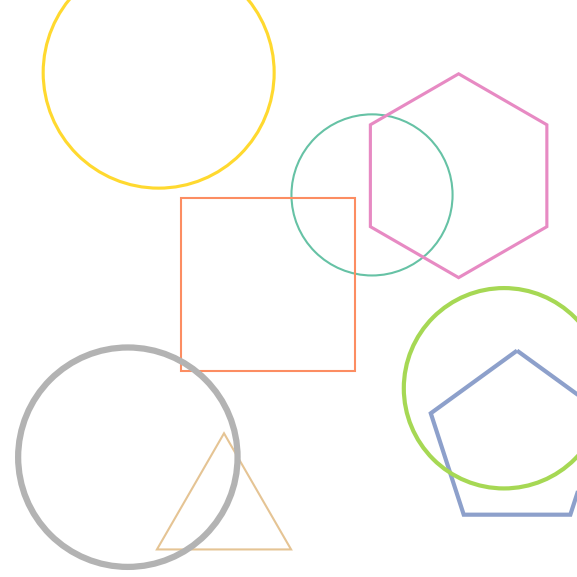[{"shape": "circle", "thickness": 1, "radius": 0.7, "center": [0.644, 0.662]}, {"shape": "square", "thickness": 1, "radius": 0.75, "center": [0.464, 0.506]}, {"shape": "pentagon", "thickness": 2, "radius": 0.79, "center": [0.895, 0.235]}, {"shape": "hexagon", "thickness": 1.5, "radius": 0.88, "center": [0.794, 0.695]}, {"shape": "circle", "thickness": 2, "radius": 0.87, "center": [0.873, 0.327]}, {"shape": "circle", "thickness": 1.5, "radius": 1.0, "center": [0.275, 0.873]}, {"shape": "triangle", "thickness": 1, "radius": 0.67, "center": [0.388, 0.115]}, {"shape": "circle", "thickness": 3, "radius": 0.95, "center": [0.221, 0.207]}]